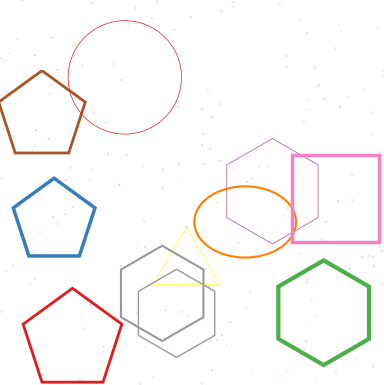[{"shape": "circle", "thickness": 0.5, "radius": 0.74, "center": [0.324, 0.799]}, {"shape": "pentagon", "thickness": 2, "radius": 0.67, "center": [0.188, 0.116]}, {"shape": "pentagon", "thickness": 2.5, "radius": 0.56, "center": [0.141, 0.425]}, {"shape": "hexagon", "thickness": 3, "radius": 0.68, "center": [0.841, 0.188]}, {"shape": "hexagon", "thickness": 0.5, "radius": 0.68, "center": [0.708, 0.503]}, {"shape": "oval", "thickness": 1.5, "radius": 0.66, "center": [0.637, 0.424]}, {"shape": "triangle", "thickness": 0.5, "radius": 0.5, "center": [0.484, 0.311]}, {"shape": "pentagon", "thickness": 2, "radius": 0.59, "center": [0.109, 0.698]}, {"shape": "square", "thickness": 2.5, "radius": 0.56, "center": [0.871, 0.483]}, {"shape": "hexagon", "thickness": 1.5, "radius": 0.62, "center": [0.421, 0.238]}, {"shape": "hexagon", "thickness": 1, "radius": 0.57, "center": [0.459, 0.186]}]